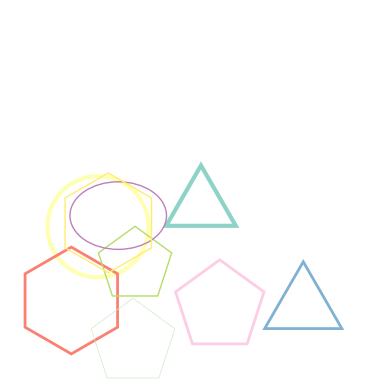[{"shape": "triangle", "thickness": 3, "radius": 0.52, "center": [0.522, 0.466]}, {"shape": "circle", "thickness": 3, "radius": 0.66, "center": [0.254, 0.411]}, {"shape": "hexagon", "thickness": 2, "radius": 0.69, "center": [0.185, 0.219]}, {"shape": "triangle", "thickness": 2, "radius": 0.58, "center": [0.788, 0.204]}, {"shape": "pentagon", "thickness": 1, "radius": 0.5, "center": [0.351, 0.312]}, {"shape": "pentagon", "thickness": 2, "radius": 0.6, "center": [0.571, 0.204]}, {"shape": "oval", "thickness": 1, "radius": 0.63, "center": [0.307, 0.44]}, {"shape": "pentagon", "thickness": 0.5, "radius": 0.57, "center": [0.345, 0.111]}, {"shape": "hexagon", "thickness": 1, "radius": 0.65, "center": [0.281, 0.421]}]